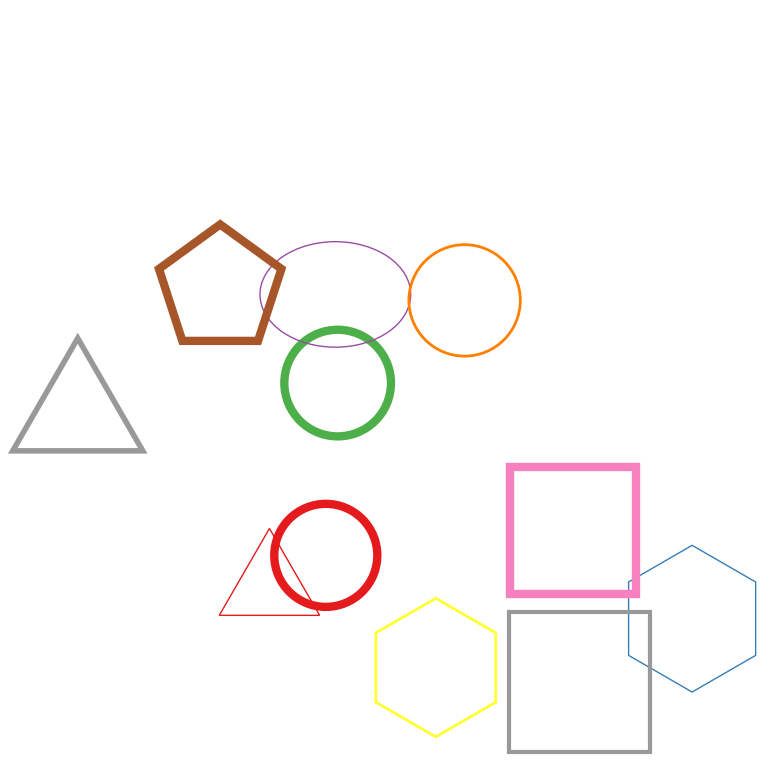[{"shape": "circle", "thickness": 3, "radius": 0.33, "center": [0.423, 0.279]}, {"shape": "triangle", "thickness": 0.5, "radius": 0.38, "center": [0.35, 0.238]}, {"shape": "hexagon", "thickness": 0.5, "radius": 0.48, "center": [0.899, 0.197]}, {"shape": "circle", "thickness": 3, "radius": 0.35, "center": [0.439, 0.503]}, {"shape": "oval", "thickness": 0.5, "radius": 0.49, "center": [0.435, 0.618]}, {"shape": "circle", "thickness": 1, "radius": 0.36, "center": [0.603, 0.61]}, {"shape": "hexagon", "thickness": 1, "radius": 0.45, "center": [0.566, 0.133]}, {"shape": "pentagon", "thickness": 3, "radius": 0.42, "center": [0.286, 0.625]}, {"shape": "square", "thickness": 3, "radius": 0.41, "center": [0.744, 0.311]}, {"shape": "square", "thickness": 1.5, "radius": 0.46, "center": [0.753, 0.114]}, {"shape": "triangle", "thickness": 2, "radius": 0.49, "center": [0.101, 0.463]}]